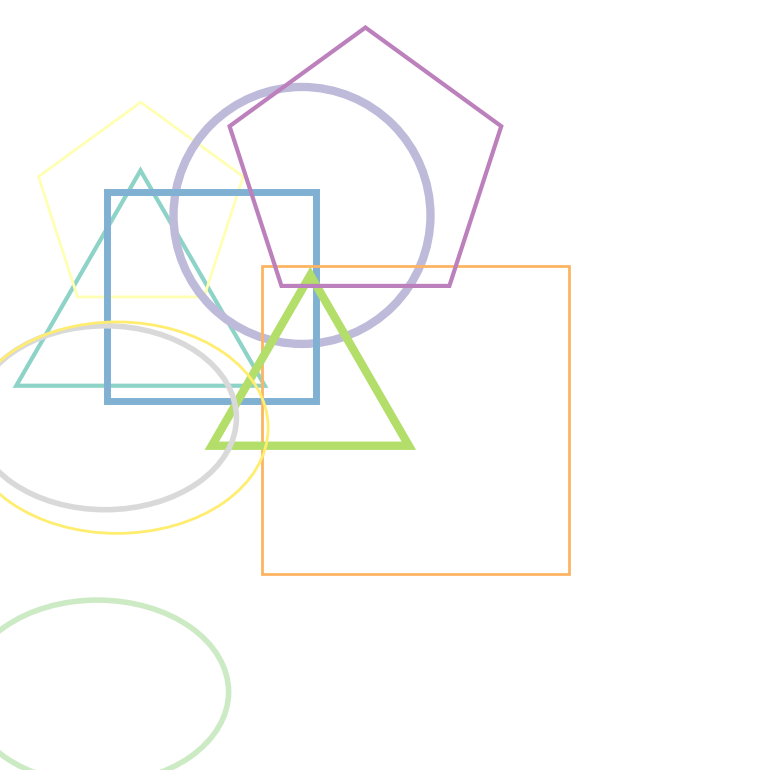[{"shape": "triangle", "thickness": 1.5, "radius": 0.93, "center": [0.182, 0.592]}, {"shape": "pentagon", "thickness": 1, "radius": 0.7, "center": [0.183, 0.727]}, {"shape": "circle", "thickness": 3, "radius": 0.83, "center": [0.392, 0.72]}, {"shape": "square", "thickness": 2.5, "radius": 0.68, "center": [0.274, 0.615]}, {"shape": "square", "thickness": 1, "radius": 1.0, "center": [0.54, 0.455]}, {"shape": "triangle", "thickness": 3, "radius": 0.74, "center": [0.403, 0.495]}, {"shape": "oval", "thickness": 2, "radius": 0.85, "center": [0.136, 0.457]}, {"shape": "pentagon", "thickness": 1.5, "radius": 0.93, "center": [0.475, 0.779]}, {"shape": "oval", "thickness": 2, "radius": 0.85, "center": [0.126, 0.101]}, {"shape": "oval", "thickness": 1, "radius": 0.98, "center": [0.152, 0.445]}]